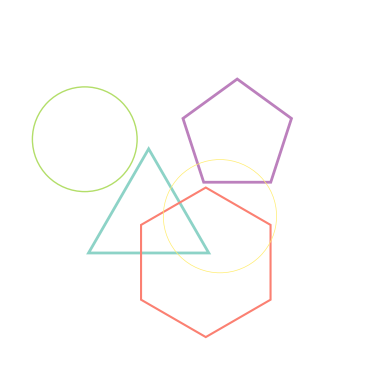[{"shape": "triangle", "thickness": 2, "radius": 0.9, "center": [0.386, 0.433]}, {"shape": "hexagon", "thickness": 1.5, "radius": 0.97, "center": [0.535, 0.319]}, {"shape": "circle", "thickness": 1, "radius": 0.68, "center": [0.22, 0.638]}, {"shape": "pentagon", "thickness": 2, "radius": 0.74, "center": [0.616, 0.647]}, {"shape": "circle", "thickness": 0.5, "radius": 0.74, "center": [0.571, 0.438]}]